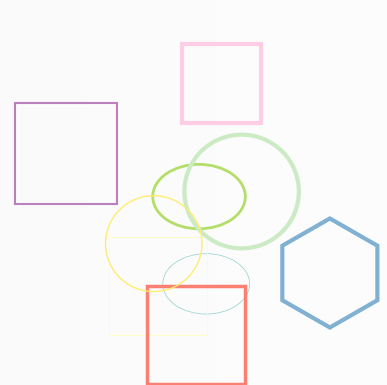[{"shape": "oval", "thickness": 0.5, "radius": 0.56, "center": [0.532, 0.263]}, {"shape": "square", "thickness": 0.5, "radius": 0.64, "center": [0.408, 0.257]}, {"shape": "square", "thickness": 2.5, "radius": 0.64, "center": [0.506, 0.129]}, {"shape": "hexagon", "thickness": 3, "radius": 0.71, "center": [0.851, 0.291]}, {"shape": "oval", "thickness": 2, "radius": 0.6, "center": [0.514, 0.489]}, {"shape": "square", "thickness": 3, "radius": 0.51, "center": [0.571, 0.783]}, {"shape": "square", "thickness": 1.5, "radius": 0.66, "center": [0.169, 0.602]}, {"shape": "circle", "thickness": 3, "radius": 0.74, "center": [0.624, 0.503]}, {"shape": "circle", "thickness": 1, "radius": 0.62, "center": [0.397, 0.367]}]